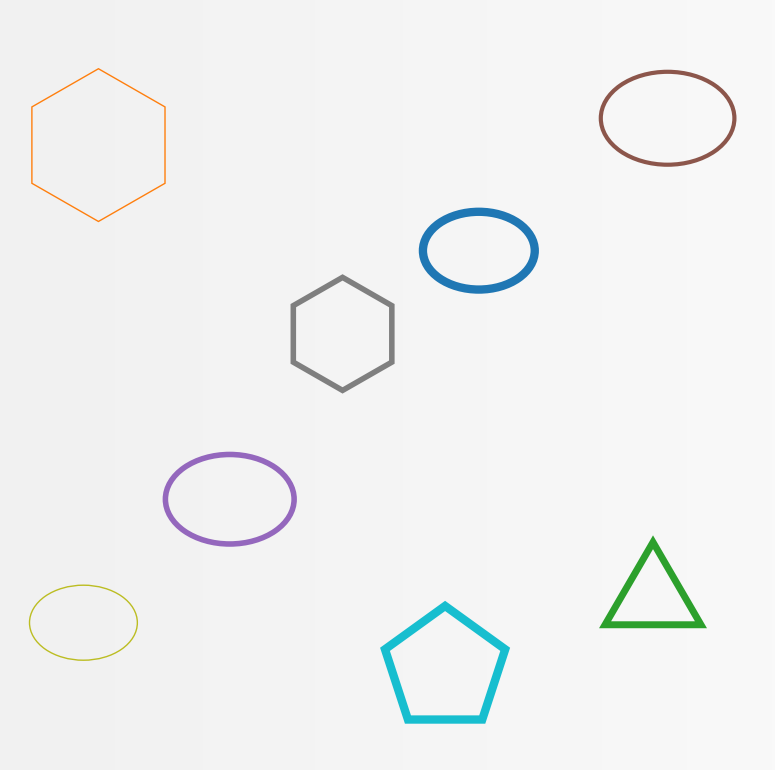[{"shape": "oval", "thickness": 3, "radius": 0.36, "center": [0.618, 0.674]}, {"shape": "hexagon", "thickness": 0.5, "radius": 0.5, "center": [0.127, 0.812]}, {"shape": "triangle", "thickness": 2.5, "radius": 0.36, "center": [0.843, 0.224]}, {"shape": "oval", "thickness": 2, "radius": 0.42, "center": [0.296, 0.352]}, {"shape": "oval", "thickness": 1.5, "radius": 0.43, "center": [0.861, 0.846]}, {"shape": "hexagon", "thickness": 2, "radius": 0.37, "center": [0.442, 0.566]}, {"shape": "oval", "thickness": 0.5, "radius": 0.35, "center": [0.108, 0.191]}, {"shape": "pentagon", "thickness": 3, "radius": 0.41, "center": [0.574, 0.132]}]